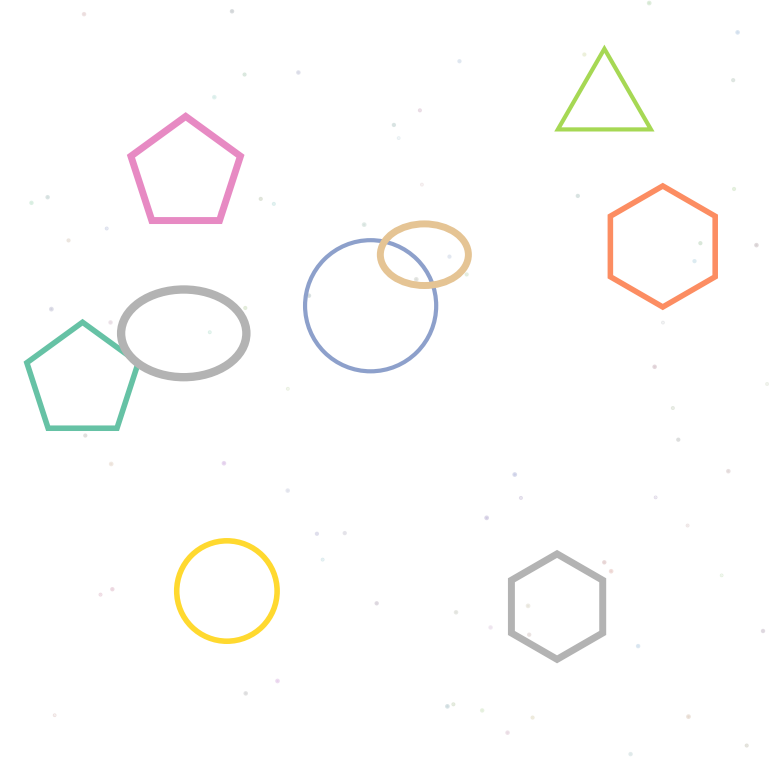[{"shape": "pentagon", "thickness": 2, "radius": 0.38, "center": [0.107, 0.505]}, {"shape": "hexagon", "thickness": 2, "radius": 0.39, "center": [0.861, 0.68]}, {"shape": "circle", "thickness": 1.5, "radius": 0.43, "center": [0.481, 0.603]}, {"shape": "pentagon", "thickness": 2.5, "radius": 0.37, "center": [0.241, 0.774]}, {"shape": "triangle", "thickness": 1.5, "radius": 0.35, "center": [0.785, 0.867]}, {"shape": "circle", "thickness": 2, "radius": 0.33, "center": [0.295, 0.232]}, {"shape": "oval", "thickness": 2.5, "radius": 0.29, "center": [0.551, 0.669]}, {"shape": "hexagon", "thickness": 2.5, "radius": 0.34, "center": [0.723, 0.212]}, {"shape": "oval", "thickness": 3, "radius": 0.41, "center": [0.239, 0.567]}]